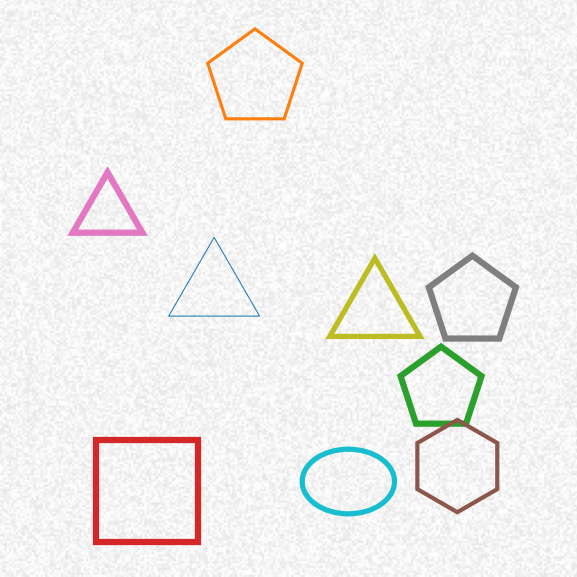[{"shape": "triangle", "thickness": 0.5, "radius": 0.45, "center": [0.371, 0.497]}, {"shape": "pentagon", "thickness": 1.5, "radius": 0.43, "center": [0.442, 0.863]}, {"shape": "pentagon", "thickness": 3, "radius": 0.37, "center": [0.764, 0.325]}, {"shape": "square", "thickness": 3, "radius": 0.44, "center": [0.254, 0.149]}, {"shape": "hexagon", "thickness": 2, "radius": 0.4, "center": [0.792, 0.192]}, {"shape": "triangle", "thickness": 3, "radius": 0.35, "center": [0.186, 0.631]}, {"shape": "pentagon", "thickness": 3, "radius": 0.4, "center": [0.818, 0.477]}, {"shape": "triangle", "thickness": 2.5, "radius": 0.45, "center": [0.649, 0.462]}, {"shape": "oval", "thickness": 2.5, "radius": 0.4, "center": [0.603, 0.165]}]